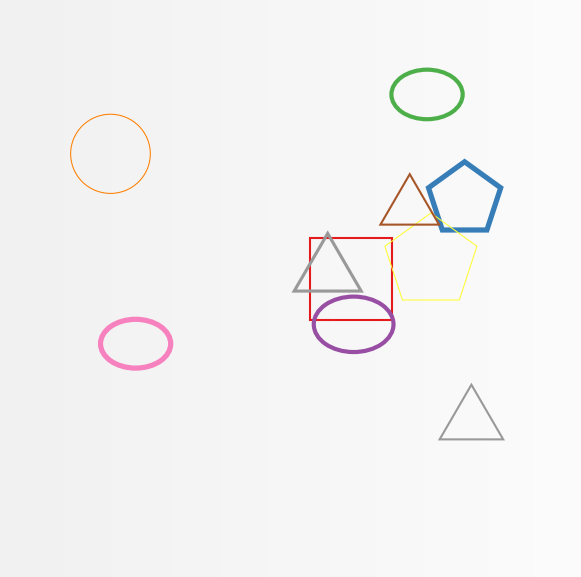[{"shape": "square", "thickness": 1, "radius": 0.35, "center": [0.604, 0.516]}, {"shape": "pentagon", "thickness": 2.5, "radius": 0.33, "center": [0.799, 0.654]}, {"shape": "oval", "thickness": 2, "radius": 0.31, "center": [0.735, 0.836]}, {"shape": "oval", "thickness": 2, "radius": 0.34, "center": [0.608, 0.438]}, {"shape": "circle", "thickness": 0.5, "radius": 0.34, "center": [0.19, 0.733]}, {"shape": "pentagon", "thickness": 0.5, "radius": 0.42, "center": [0.741, 0.547]}, {"shape": "triangle", "thickness": 1, "radius": 0.29, "center": [0.705, 0.639]}, {"shape": "oval", "thickness": 2.5, "radius": 0.3, "center": [0.233, 0.404]}, {"shape": "triangle", "thickness": 1, "radius": 0.32, "center": [0.811, 0.27]}, {"shape": "triangle", "thickness": 1.5, "radius": 0.33, "center": [0.564, 0.528]}]